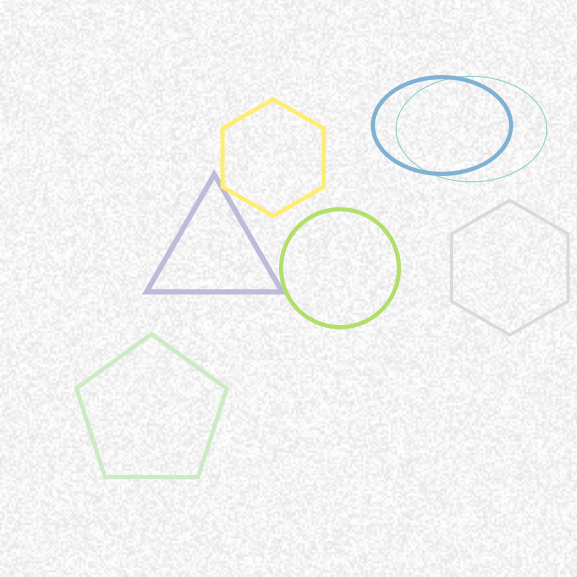[{"shape": "oval", "thickness": 0.5, "radius": 0.65, "center": [0.816, 0.776]}, {"shape": "triangle", "thickness": 2.5, "radius": 0.68, "center": [0.371, 0.562]}, {"shape": "oval", "thickness": 2, "radius": 0.6, "center": [0.765, 0.782]}, {"shape": "circle", "thickness": 2, "radius": 0.51, "center": [0.589, 0.535]}, {"shape": "hexagon", "thickness": 1.5, "radius": 0.58, "center": [0.883, 0.536]}, {"shape": "pentagon", "thickness": 2, "radius": 0.68, "center": [0.262, 0.284]}, {"shape": "hexagon", "thickness": 2, "radius": 0.51, "center": [0.473, 0.726]}]